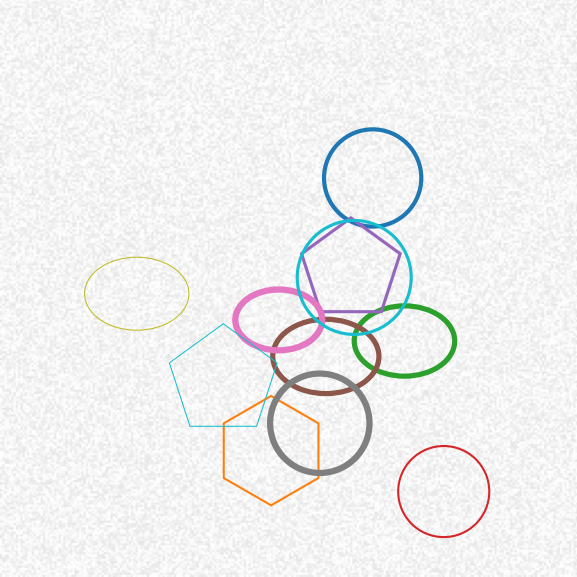[{"shape": "circle", "thickness": 2, "radius": 0.42, "center": [0.645, 0.691]}, {"shape": "hexagon", "thickness": 1, "radius": 0.47, "center": [0.469, 0.219]}, {"shape": "oval", "thickness": 2.5, "radius": 0.43, "center": [0.7, 0.409]}, {"shape": "circle", "thickness": 1, "radius": 0.39, "center": [0.768, 0.148]}, {"shape": "pentagon", "thickness": 1.5, "radius": 0.45, "center": [0.608, 0.532]}, {"shape": "oval", "thickness": 2.5, "radius": 0.46, "center": [0.564, 0.382]}, {"shape": "oval", "thickness": 3, "radius": 0.38, "center": [0.483, 0.445]}, {"shape": "circle", "thickness": 3, "radius": 0.43, "center": [0.554, 0.266]}, {"shape": "oval", "thickness": 0.5, "radius": 0.45, "center": [0.237, 0.491]}, {"shape": "circle", "thickness": 1.5, "radius": 0.49, "center": [0.613, 0.519]}, {"shape": "pentagon", "thickness": 0.5, "radius": 0.49, "center": [0.387, 0.34]}]